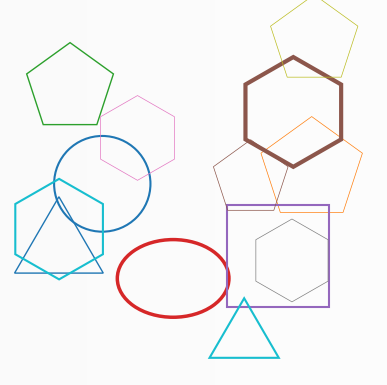[{"shape": "triangle", "thickness": 1, "radius": 0.66, "center": [0.152, 0.357]}, {"shape": "circle", "thickness": 1.5, "radius": 0.62, "center": [0.264, 0.523]}, {"shape": "pentagon", "thickness": 0.5, "radius": 0.69, "center": [0.804, 0.56]}, {"shape": "pentagon", "thickness": 1, "radius": 0.59, "center": [0.181, 0.772]}, {"shape": "oval", "thickness": 2.5, "radius": 0.72, "center": [0.447, 0.277]}, {"shape": "square", "thickness": 1.5, "radius": 0.66, "center": [0.718, 0.335]}, {"shape": "hexagon", "thickness": 3, "radius": 0.71, "center": [0.757, 0.709]}, {"shape": "pentagon", "thickness": 0.5, "radius": 0.51, "center": [0.647, 0.536]}, {"shape": "hexagon", "thickness": 0.5, "radius": 0.55, "center": [0.355, 0.642]}, {"shape": "hexagon", "thickness": 0.5, "radius": 0.54, "center": [0.753, 0.324]}, {"shape": "pentagon", "thickness": 0.5, "radius": 0.59, "center": [0.811, 0.895]}, {"shape": "triangle", "thickness": 1.5, "radius": 0.52, "center": [0.63, 0.122]}, {"shape": "hexagon", "thickness": 1.5, "radius": 0.65, "center": [0.153, 0.405]}]